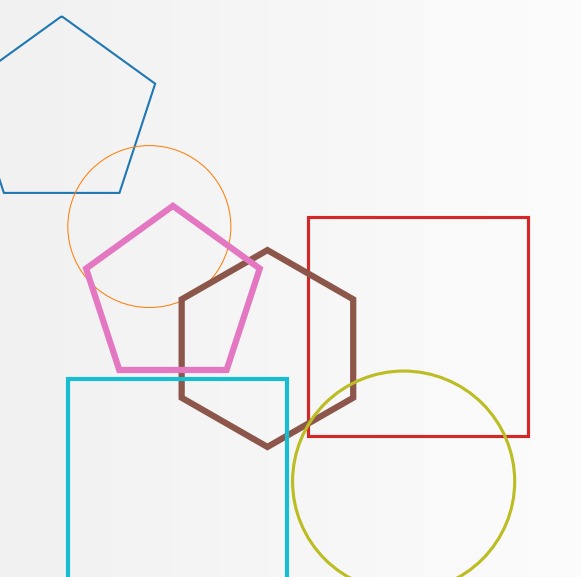[{"shape": "pentagon", "thickness": 1, "radius": 0.85, "center": [0.106, 0.802]}, {"shape": "circle", "thickness": 0.5, "radius": 0.7, "center": [0.257, 0.607]}, {"shape": "square", "thickness": 1.5, "radius": 0.94, "center": [0.719, 0.434]}, {"shape": "hexagon", "thickness": 3, "radius": 0.85, "center": [0.46, 0.396]}, {"shape": "pentagon", "thickness": 3, "radius": 0.79, "center": [0.297, 0.486]}, {"shape": "circle", "thickness": 1.5, "radius": 0.96, "center": [0.694, 0.166]}, {"shape": "square", "thickness": 2, "radius": 0.94, "center": [0.306, 0.155]}]